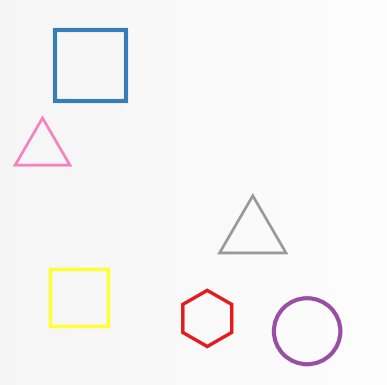[{"shape": "hexagon", "thickness": 2.5, "radius": 0.36, "center": [0.535, 0.173]}, {"shape": "square", "thickness": 3, "radius": 0.46, "center": [0.234, 0.83]}, {"shape": "circle", "thickness": 3, "radius": 0.43, "center": [0.793, 0.14]}, {"shape": "square", "thickness": 2.5, "radius": 0.37, "center": [0.204, 0.227]}, {"shape": "triangle", "thickness": 2, "radius": 0.41, "center": [0.11, 0.612]}, {"shape": "triangle", "thickness": 2, "radius": 0.5, "center": [0.652, 0.393]}]